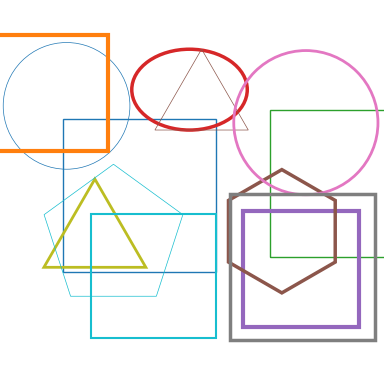[{"shape": "circle", "thickness": 0.5, "radius": 0.82, "center": [0.173, 0.725]}, {"shape": "square", "thickness": 1, "radius": 1.0, "center": [0.362, 0.492]}, {"shape": "square", "thickness": 3, "radius": 0.75, "center": [0.13, 0.759]}, {"shape": "square", "thickness": 1, "radius": 0.96, "center": [0.893, 0.523]}, {"shape": "oval", "thickness": 2.5, "radius": 0.75, "center": [0.492, 0.767]}, {"shape": "square", "thickness": 3, "radius": 0.75, "center": [0.781, 0.301]}, {"shape": "hexagon", "thickness": 2.5, "radius": 0.8, "center": [0.732, 0.399]}, {"shape": "triangle", "thickness": 0.5, "radius": 0.7, "center": [0.524, 0.732]}, {"shape": "circle", "thickness": 2, "radius": 0.94, "center": [0.794, 0.681]}, {"shape": "square", "thickness": 2.5, "radius": 0.94, "center": [0.785, 0.306]}, {"shape": "triangle", "thickness": 2, "radius": 0.76, "center": [0.246, 0.382]}, {"shape": "square", "thickness": 1.5, "radius": 0.81, "center": [0.399, 0.283]}, {"shape": "pentagon", "thickness": 0.5, "radius": 0.95, "center": [0.295, 0.384]}]